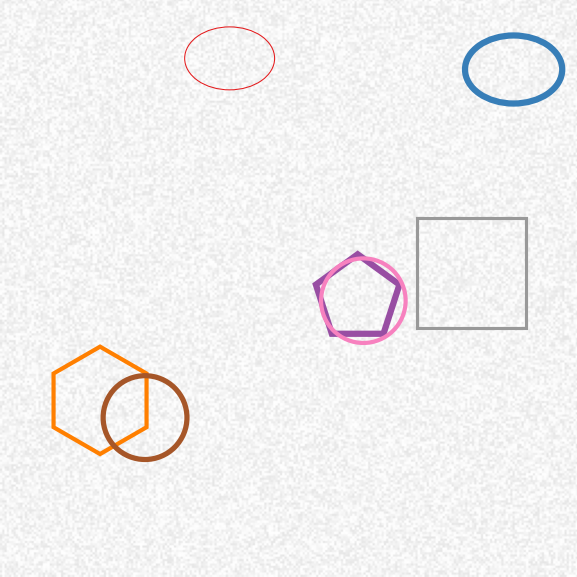[{"shape": "oval", "thickness": 0.5, "radius": 0.39, "center": [0.398, 0.898]}, {"shape": "oval", "thickness": 3, "radius": 0.42, "center": [0.889, 0.879]}, {"shape": "pentagon", "thickness": 3, "radius": 0.38, "center": [0.619, 0.483]}, {"shape": "hexagon", "thickness": 2, "radius": 0.46, "center": [0.173, 0.306]}, {"shape": "circle", "thickness": 2.5, "radius": 0.36, "center": [0.251, 0.276]}, {"shape": "circle", "thickness": 2, "radius": 0.37, "center": [0.629, 0.478]}, {"shape": "square", "thickness": 1.5, "radius": 0.48, "center": [0.816, 0.526]}]